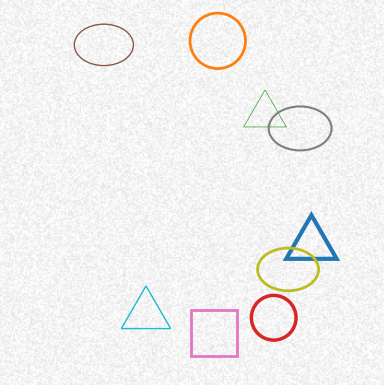[{"shape": "triangle", "thickness": 3, "radius": 0.38, "center": [0.809, 0.366]}, {"shape": "circle", "thickness": 2, "radius": 0.36, "center": [0.566, 0.894]}, {"shape": "triangle", "thickness": 0.5, "radius": 0.32, "center": [0.688, 0.702]}, {"shape": "circle", "thickness": 2.5, "radius": 0.29, "center": [0.711, 0.175]}, {"shape": "oval", "thickness": 1, "radius": 0.38, "center": [0.27, 0.883]}, {"shape": "square", "thickness": 2, "radius": 0.29, "center": [0.556, 0.135]}, {"shape": "oval", "thickness": 1.5, "radius": 0.41, "center": [0.78, 0.666]}, {"shape": "oval", "thickness": 2, "radius": 0.4, "center": [0.748, 0.3]}, {"shape": "triangle", "thickness": 1, "radius": 0.37, "center": [0.379, 0.183]}]